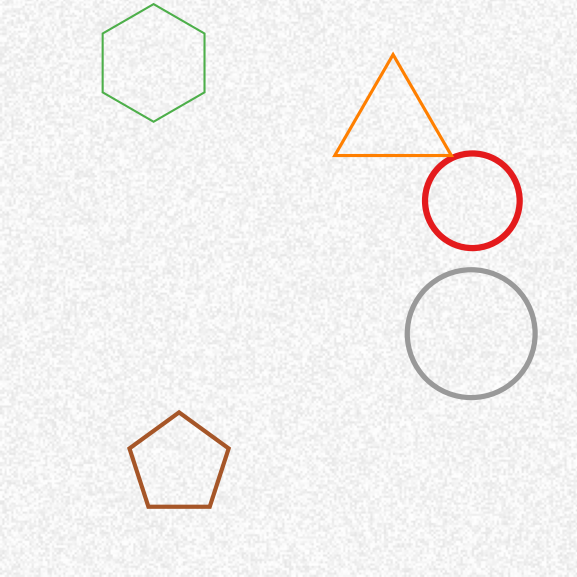[{"shape": "circle", "thickness": 3, "radius": 0.41, "center": [0.818, 0.651]}, {"shape": "hexagon", "thickness": 1, "radius": 0.51, "center": [0.266, 0.89]}, {"shape": "triangle", "thickness": 1.5, "radius": 0.58, "center": [0.681, 0.788]}, {"shape": "pentagon", "thickness": 2, "radius": 0.45, "center": [0.31, 0.195]}, {"shape": "circle", "thickness": 2.5, "radius": 0.55, "center": [0.816, 0.421]}]